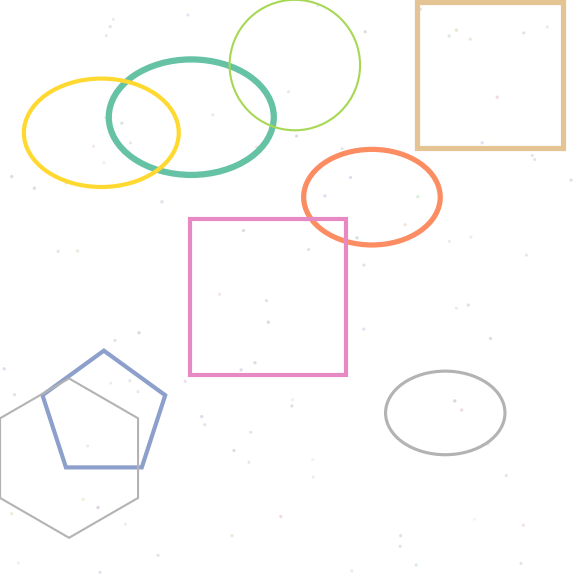[{"shape": "oval", "thickness": 3, "radius": 0.71, "center": [0.331, 0.796]}, {"shape": "oval", "thickness": 2.5, "radius": 0.59, "center": [0.644, 0.658]}, {"shape": "pentagon", "thickness": 2, "radius": 0.56, "center": [0.18, 0.28]}, {"shape": "square", "thickness": 2, "radius": 0.67, "center": [0.464, 0.485]}, {"shape": "circle", "thickness": 1, "radius": 0.56, "center": [0.511, 0.887]}, {"shape": "oval", "thickness": 2, "radius": 0.67, "center": [0.175, 0.769]}, {"shape": "square", "thickness": 2.5, "radius": 0.63, "center": [0.848, 0.869]}, {"shape": "oval", "thickness": 1.5, "radius": 0.52, "center": [0.771, 0.284]}, {"shape": "hexagon", "thickness": 1, "radius": 0.69, "center": [0.12, 0.206]}]